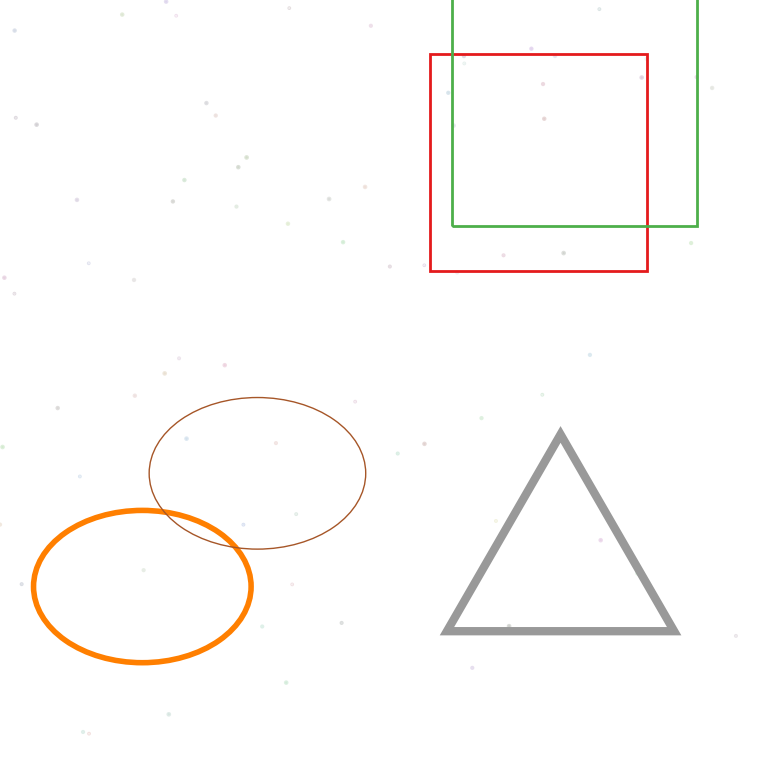[{"shape": "square", "thickness": 1, "radius": 0.7, "center": [0.7, 0.789]}, {"shape": "square", "thickness": 1, "radius": 0.8, "center": [0.746, 0.866]}, {"shape": "oval", "thickness": 2, "radius": 0.71, "center": [0.185, 0.238]}, {"shape": "oval", "thickness": 0.5, "radius": 0.7, "center": [0.334, 0.385]}, {"shape": "triangle", "thickness": 3, "radius": 0.85, "center": [0.728, 0.265]}]